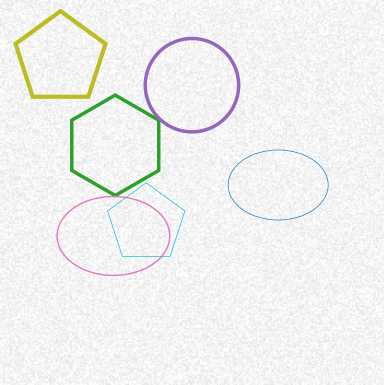[{"shape": "oval", "thickness": 0.5, "radius": 0.65, "center": [0.723, 0.519]}, {"shape": "hexagon", "thickness": 2.5, "radius": 0.65, "center": [0.299, 0.623]}, {"shape": "circle", "thickness": 2.5, "radius": 0.61, "center": [0.499, 0.779]}, {"shape": "oval", "thickness": 1, "radius": 0.73, "center": [0.295, 0.387]}, {"shape": "pentagon", "thickness": 3, "radius": 0.61, "center": [0.157, 0.848]}, {"shape": "pentagon", "thickness": 0.5, "radius": 0.53, "center": [0.38, 0.419]}]